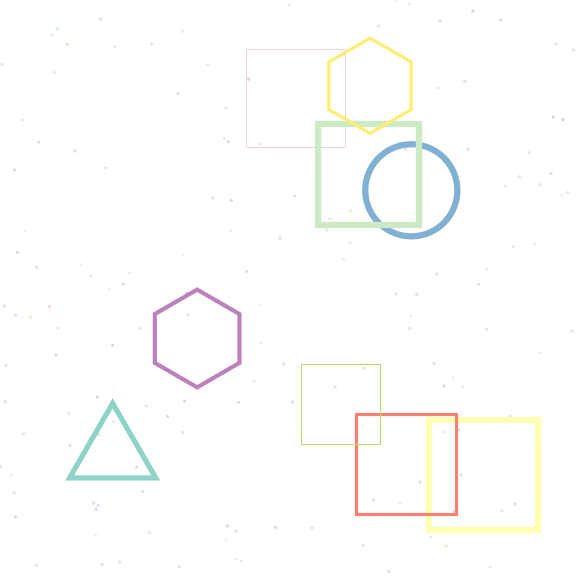[{"shape": "triangle", "thickness": 2.5, "radius": 0.43, "center": [0.195, 0.215]}, {"shape": "square", "thickness": 3, "radius": 0.47, "center": [0.837, 0.177]}, {"shape": "square", "thickness": 1.5, "radius": 0.43, "center": [0.703, 0.196]}, {"shape": "circle", "thickness": 3, "radius": 0.4, "center": [0.712, 0.67]}, {"shape": "square", "thickness": 0.5, "radius": 0.34, "center": [0.589, 0.299]}, {"shape": "square", "thickness": 0.5, "radius": 0.43, "center": [0.512, 0.829]}, {"shape": "hexagon", "thickness": 2, "radius": 0.42, "center": [0.341, 0.413]}, {"shape": "square", "thickness": 3, "radius": 0.43, "center": [0.638, 0.697]}, {"shape": "hexagon", "thickness": 1.5, "radius": 0.41, "center": [0.641, 0.851]}]